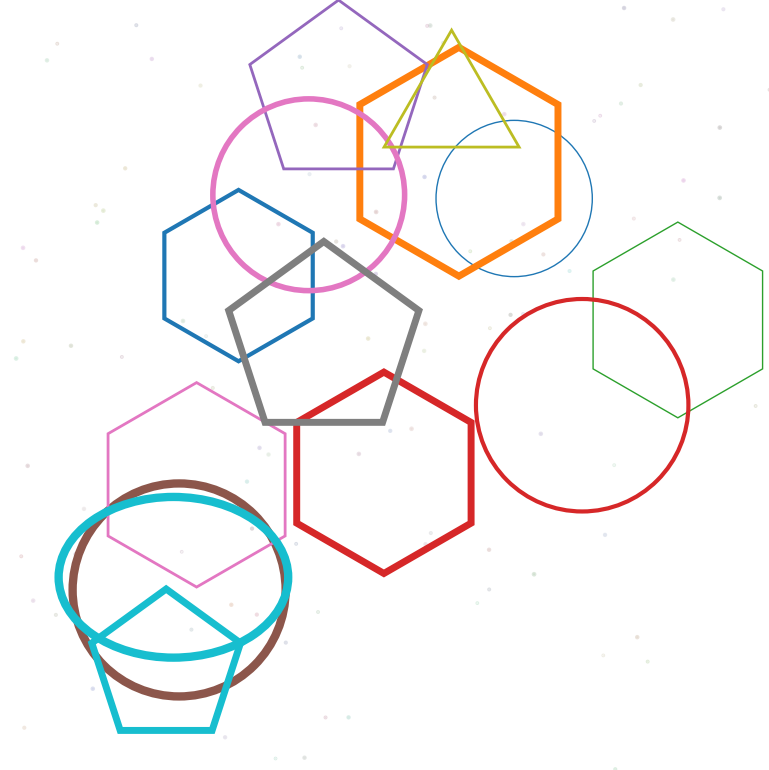[{"shape": "circle", "thickness": 0.5, "radius": 0.51, "center": [0.668, 0.742]}, {"shape": "hexagon", "thickness": 1.5, "radius": 0.56, "center": [0.31, 0.642]}, {"shape": "hexagon", "thickness": 2.5, "radius": 0.74, "center": [0.596, 0.79]}, {"shape": "hexagon", "thickness": 0.5, "radius": 0.64, "center": [0.88, 0.584]}, {"shape": "hexagon", "thickness": 2.5, "radius": 0.65, "center": [0.499, 0.386]}, {"shape": "circle", "thickness": 1.5, "radius": 0.69, "center": [0.756, 0.474]}, {"shape": "pentagon", "thickness": 1, "radius": 0.61, "center": [0.44, 0.879]}, {"shape": "circle", "thickness": 3, "radius": 0.69, "center": [0.233, 0.234]}, {"shape": "hexagon", "thickness": 1, "radius": 0.66, "center": [0.255, 0.37]}, {"shape": "circle", "thickness": 2, "radius": 0.62, "center": [0.401, 0.747]}, {"shape": "pentagon", "thickness": 2.5, "radius": 0.65, "center": [0.421, 0.557]}, {"shape": "triangle", "thickness": 1, "radius": 0.51, "center": [0.586, 0.86]}, {"shape": "oval", "thickness": 3, "radius": 0.75, "center": [0.225, 0.25]}, {"shape": "pentagon", "thickness": 2.5, "radius": 0.51, "center": [0.216, 0.134]}]